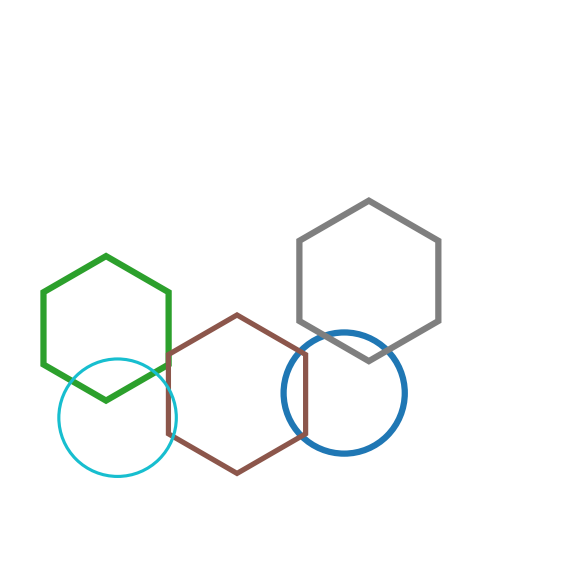[{"shape": "circle", "thickness": 3, "radius": 0.52, "center": [0.596, 0.319]}, {"shape": "hexagon", "thickness": 3, "radius": 0.63, "center": [0.184, 0.431]}, {"shape": "hexagon", "thickness": 2.5, "radius": 0.69, "center": [0.41, 0.317]}, {"shape": "hexagon", "thickness": 3, "radius": 0.69, "center": [0.639, 0.513]}, {"shape": "circle", "thickness": 1.5, "radius": 0.51, "center": [0.204, 0.276]}]